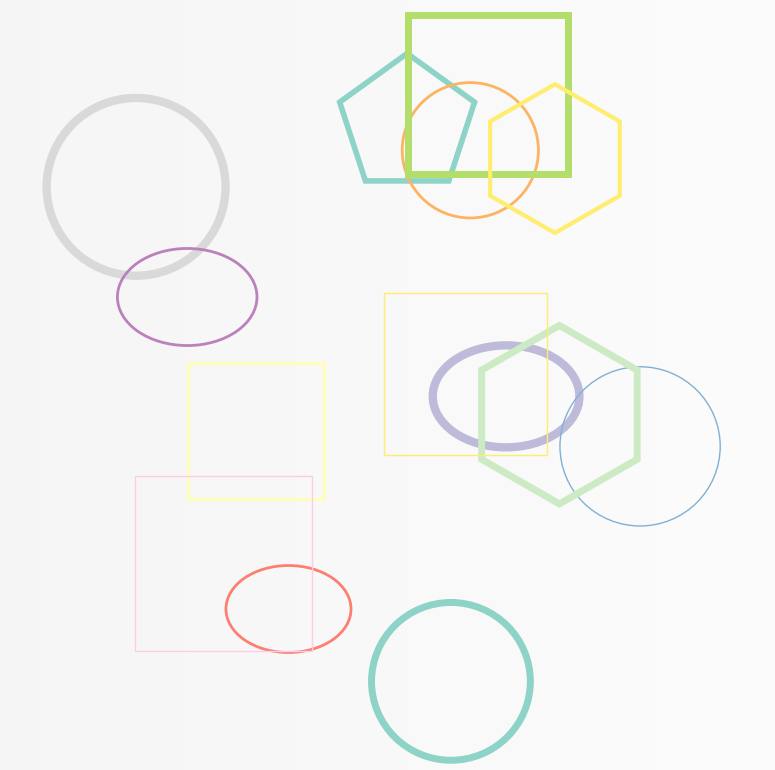[{"shape": "circle", "thickness": 2.5, "radius": 0.51, "center": [0.582, 0.115]}, {"shape": "pentagon", "thickness": 2, "radius": 0.46, "center": [0.525, 0.839]}, {"shape": "square", "thickness": 1, "radius": 0.44, "center": [0.33, 0.44]}, {"shape": "oval", "thickness": 3, "radius": 0.47, "center": [0.653, 0.485]}, {"shape": "oval", "thickness": 1, "radius": 0.4, "center": [0.372, 0.209]}, {"shape": "circle", "thickness": 0.5, "radius": 0.52, "center": [0.826, 0.42]}, {"shape": "circle", "thickness": 1, "radius": 0.44, "center": [0.607, 0.805]}, {"shape": "square", "thickness": 2.5, "radius": 0.52, "center": [0.63, 0.877]}, {"shape": "square", "thickness": 0.5, "radius": 0.57, "center": [0.289, 0.268]}, {"shape": "circle", "thickness": 3, "radius": 0.58, "center": [0.176, 0.757]}, {"shape": "oval", "thickness": 1, "radius": 0.45, "center": [0.242, 0.614]}, {"shape": "hexagon", "thickness": 2.5, "radius": 0.58, "center": [0.722, 0.461]}, {"shape": "hexagon", "thickness": 1.5, "radius": 0.48, "center": [0.716, 0.794]}, {"shape": "square", "thickness": 0.5, "radius": 0.53, "center": [0.601, 0.514]}]